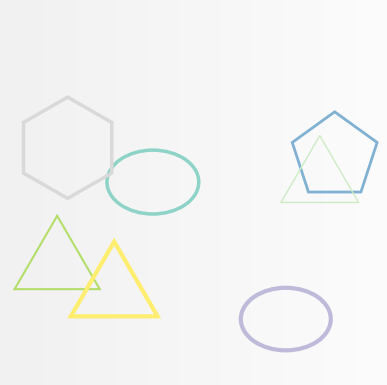[{"shape": "oval", "thickness": 2.5, "radius": 0.59, "center": [0.394, 0.527]}, {"shape": "oval", "thickness": 3, "radius": 0.58, "center": [0.738, 0.171]}, {"shape": "pentagon", "thickness": 2, "radius": 0.58, "center": [0.864, 0.594]}, {"shape": "triangle", "thickness": 1.5, "radius": 0.63, "center": [0.148, 0.312]}, {"shape": "hexagon", "thickness": 2.5, "radius": 0.66, "center": [0.174, 0.616]}, {"shape": "triangle", "thickness": 1, "radius": 0.58, "center": [0.825, 0.532]}, {"shape": "triangle", "thickness": 3, "radius": 0.65, "center": [0.295, 0.243]}]